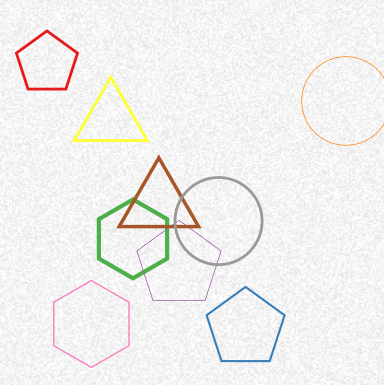[{"shape": "pentagon", "thickness": 2, "radius": 0.42, "center": [0.122, 0.836]}, {"shape": "pentagon", "thickness": 1.5, "radius": 0.53, "center": [0.638, 0.148]}, {"shape": "hexagon", "thickness": 3, "radius": 0.51, "center": [0.345, 0.38]}, {"shape": "pentagon", "thickness": 0.5, "radius": 0.58, "center": [0.465, 0.313]}, {"shape": "circle", "thickness": 0.5, "radius": 0.58, "center": [0.899, 0.738]}, {"shape": "triangle", "thickness": 2, "radius": 0.55, "center": [0.288, 0.69]}, {"shape": "triangle", "thickness": 2.5, "radius": 0.6, "center": [0.413, 0.471]}, {"shape": "hexagon", "thickness": 1, "radius": 0.56, "center": [0.237, 0.159]}, {"shape": "circle", "thickness": 2, "radius": 0.57, "center": [0.568, 0.426]}]